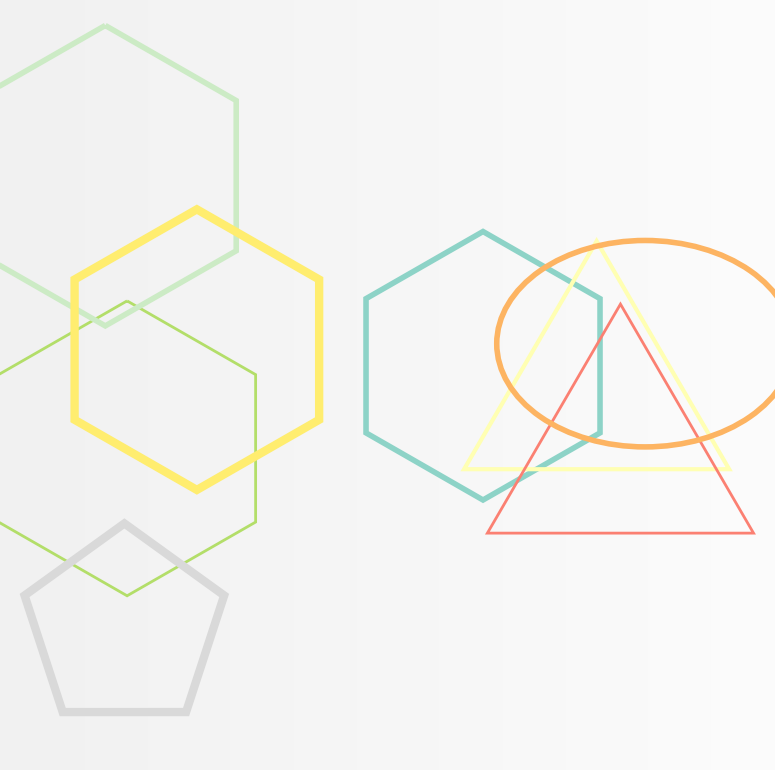[{"shape": "hexagon", "thickness": 2, "radius": 0.87, "center": [0.623, 0.525]}, {"shape": "triangle", "thickness": 1.5, "radius": 0.99, "center": [0.77, 0.489]}, {"shape": "triangle", "thickness": 1, "radius": 0.99, "center": [0.801, 0.407]}, {"shape": "oval", "thickness": 2, "radius": 0.96, "center": [0.832, 0.554]}, {"shape": "hexagon", "thickness": 1, "radius": 0.96, "center": [0.164, 0.418]}, {"shape": "pentagon", "thickness": 3, "radius": 0.68, "center": [0.16, 0.185]}, {"shape": "hexagon", "thickness": 2, "radius": 0.98, "center": [0.136, 0.772]}, {"shape": "hexagon", "thickness": 3, "radius": 0.91, "center": [0.254, 0.546]}]